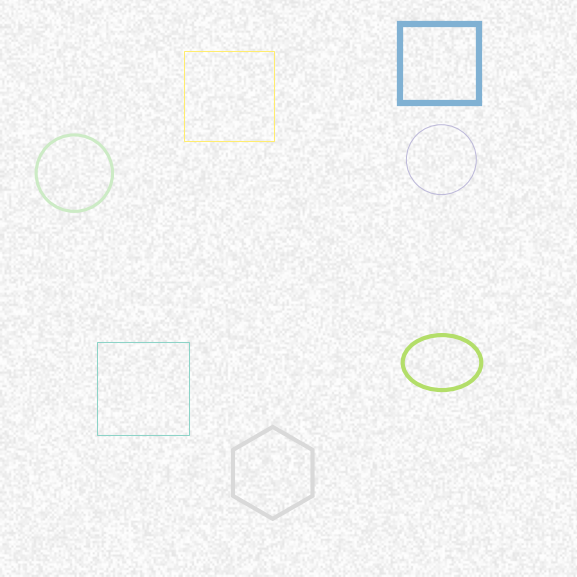[{"shape": "square", "thickness": 0.5, "radius": 0.4, "center": [0.248, 0.326]}, {"shape": "circle", "thickness": 0.5, "radius": 0.3, "center": [0.764, 0.723]}, {"shape": "square", "thickness": 3, "radius": 0.34, "center": [0.761, 0.89]}, {"shape": "oval", "thickness": 2, "radius": 0.34, "center": [0.765, 0.371]}, {"shape": "hexagon", "thickness": 2, "radius": 0.4, "center": [0.472, 0.18]}, {"shape": "circle", "thickness": 1.5, "radius": 0.33, "center": [0.129, 0.699]}, {"shape": "square", "thickness": 0.5, "radius": 0.39, "center": [0.396, 0.833]}]